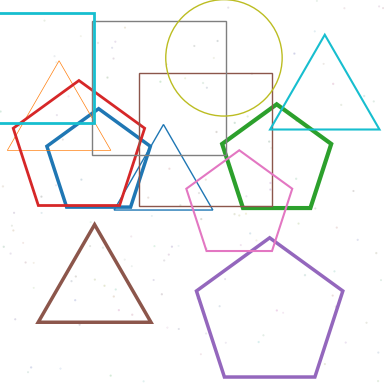[{"shape": "triangle", "thickness": 1, "radius": 0.74, "center": [0.425, 0.529]}, {"shape": "pentagon", "thickness": 2.5, "radius": 0.71, "center": [0.256, 0.576]}, {"shape": "triangle", "thickness": 0.5, "radius": 0.78, "center": [0.153, 0.687]}, {"shape": "pentagon", "thickness": 3, "radius": 0.74, "center": [0.719, 0.58]}, {"shape": "pentagon", "thickness": 2, "radius": 0.9, "center": [0.205, 0.611]}, {"shape": "pentagon", "thickness": 2.5, "radius": 1.0, "center": [0.7, 0.182]}, {"shape": "square", "thickness": 1, "radius": 0.86, "center": [0.534, 0.637]}, {"shape": "triangle", "thickness": 2.5, "radius": 0.85, "center": [0.246, 0.248]}, {"shape": "pentagon", "thickness": 1.5, "radius": 0.72, "center": [0.622, 0.465]}, {"shape": "square", "thickness": 1, "radius": 0.87, "center": [0.412, 0.772]}, {"shape": "circle", "thickness": 1, "radius": 0.76, "center": [0.582, 0.85]}, {"shape": "square", "thickness": 2, "radius": 0.72, "center": [0.101, 0.823]}, {"shape": "triangle", "thickness": 1.5, "radius": 0.82, "center": [0.844, 0.746]}]